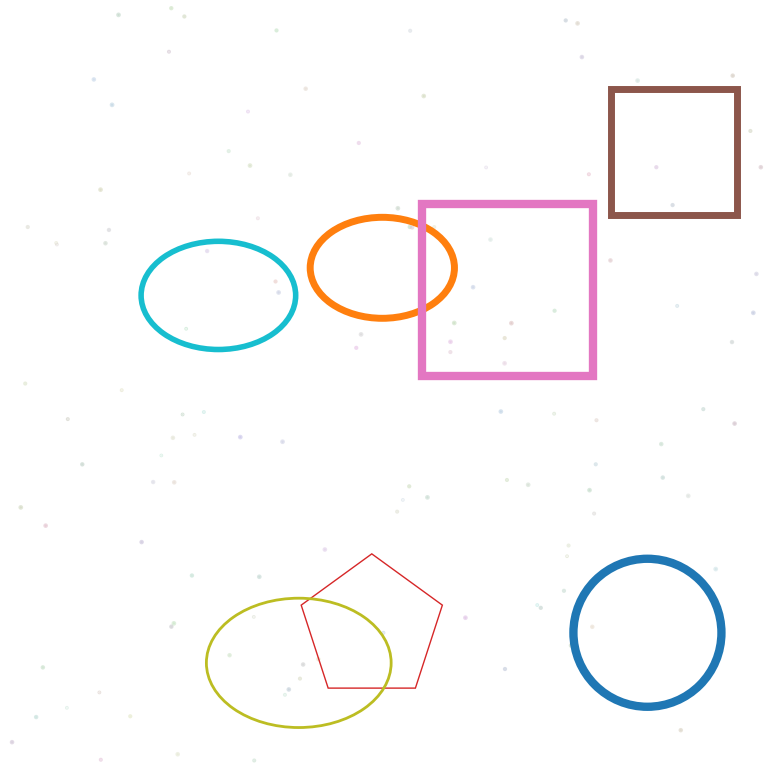[{"shape": "circle", "thickness": 3, "radius": 0.48, "center": [0.841, 0.178]}, {"shape": "oval", "thickness": 2.5, "radius": 0.47, "center": [0.497, 0.652]}, {"shape": "pentagon", "thickness": 0.5, "radius": 0.48, "center": [0.483, 0.184]}, {"shape": "square", "thickness": 2.5, "radius": 0.41, "center": [0.875, 0.803]}, {"shape": "square", "thickness": 3, "radius": 0.56, "center": [0.659, 0.623]}, {"shape": "oval", "thickness": 1, "radius": 0.6, "center": [0.388, 0.139]}, {"shape": "oval", "thickness": 2, "radius": 0.5, "center": [0.284, 0.616]}]